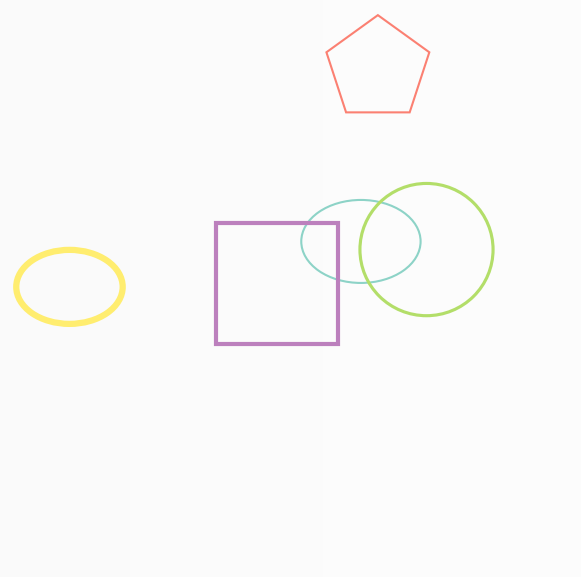[{"shape": "oval", "thickness": 1, "radius": 0.51, "center": [0.621, 0.581]}, {"shape": "pentagon", "thickness": 1, "radius": 0.47, "center": [0.65, 0.88]}, {"shape": "circle", "thickness": 1.5, "radius": 0.57, "center": [0.734, 0.567]}, {"shape": "square", "thickness": 2, "radius": 0.52, "center": [0.477, 0.508]}, {"shape": "oval", "thickness": 3, "radius": 0.46, "center": [0.12, 0.502]}]